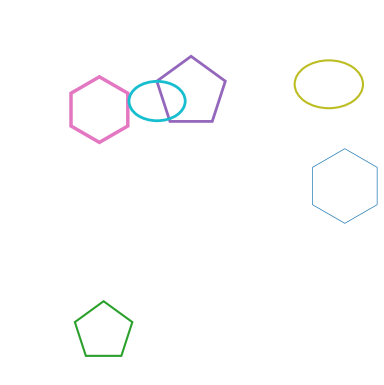[{"shape": "hexagon", "thickness": 0.5, "radius": 0.48, "center": [0.896, 0.517]}, {"shape": "pentagon", "thickness": 1.5, "radius": 0.39, "center": [0.269, 0.139]}, {"shape": "pentagon", "thickness": 2, "radius": 0.47, "center": [0.496, 0.76]}, {"shape": "hexagon", "thickness": 2.5, "radius": 0.43, "center": [0.258, 0.715]}, {"shape": "oval", "thickness": 1.5, "radius": 0.44, "center": [0.854, 0.781]}, {"shape": "oval", "thickness": 2, "radius": 0.37, "center": [0.408, 0.738]}]